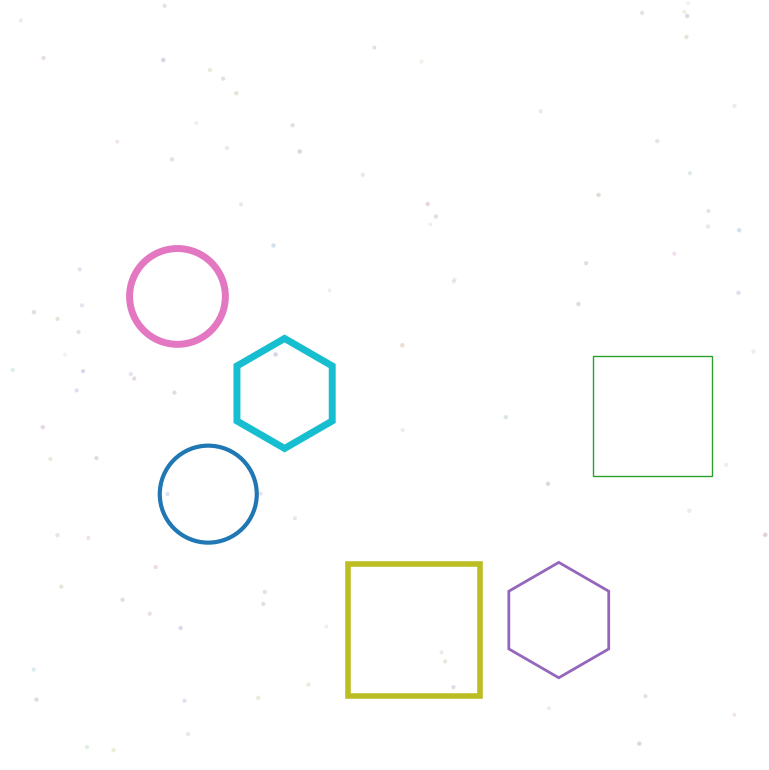[{"shape": "circle", "thickness": 1.5, "radius": 0.31, "center": [0.27, 0.358]}, {"shape": "square", "thickness": 0.5, "radius": 0.39, "center": [0.847, 0.46]}, {"shape": "hexagon", "thickness": 1, "radius": 0.37, "center": [0.726, 0.195]}, {"shape": "circle", "thickness": 2.5, "radius": 0.31, "center": [0.23, 0.615]}, {"shape": "square", "thickness": 2, "radius": 0.43, "center": [0.538, 0.182]}, {"shape": "hexagon", "thickness": 2.5, "radius": 0.36, "center": [0.37, 0.489]}]